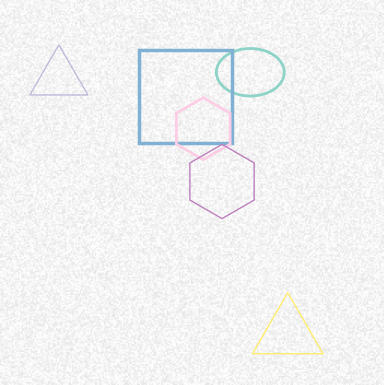[{"shape": "oval", "thickness": 2, "radius": 0.44, "center": [0.65, 0.812]}, {"shape": "triangle", "thickness": 1, "radius": 0.43, "center": [0.153, 0.797]}, {"shape": "square", "thickness": 2.5, "radius": 0.6, "center": [0.481, 0.749]}, {"shape": "hexagon", "thickness": 2, "radius": 0.4, "center": [0.528, 0.666]}, {"shape": "hexagon", "thickness": 1, "radius": 0.48, "center": [0.577, 0.529]}, {"shape": "triangle", "thickness": 1, "radius": 0.53, "center": [0.747, 0.134]}]